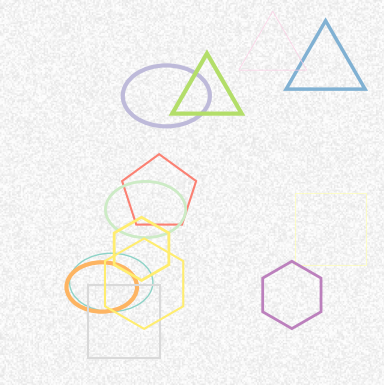[{"shape": "oval", "thickness": 1, "radius": 0.54, "center": [0.289, 0.267]}, {"shape": "square", "thickness": 0.5, "radius": 0.46, "center": [0.859, 0.405]}, {"shape": "oval", "thickness": 3, "radius": 0.57, "center": [0.432, 0.751]}, {"shape": "pentagon", "thickness": 1.5, "radius": 0.51, "center": [0.413, 0.498]}, {"shape": "triangle", "thickness": 2.5, "radius": 0.59, "center": [0.846, 0.828]}, {"shape": "oval", "thickness": 3, "radius": 0.46, "center": [0.264, 0.255]}, {"shape": "triangle", "thickness": 3, "radius": 0.52, "center": [0.538, 0.757]}, {"shape": "triangle", "thickness": 0.5, "radius": 0.51, "center": [0.708, 0.869]}, {"shape": "square", "thickness": 1.5, "radius": 0.47, "center": [0.322, 0.165]}, {"shape": "hexagon", "thickness": 2, "radius": 0.44, "center": [0.758, 0.234]}, {"shape": "oval", "thickness": 2, "radius": 0.52, "center": [0.378, 0.456]}, {"shape": "hexagon", "thickness": 2, "radius": 0.41, "center": [0.368, 0.354]}, {"shape": "hexagon", "thickness": 1.5, "radius": 0.59, "center": [0.374, 0.263]}]